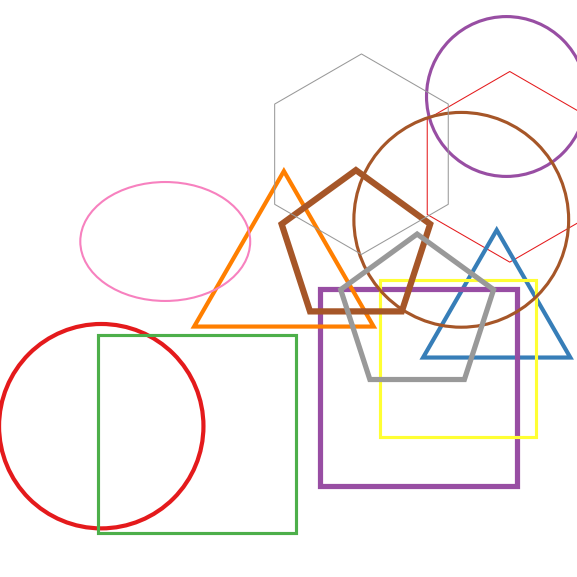[{"shape": "circle", "thickness": 2, "radius": 0.88, "center": [0.175, 0.261]}, {"shape": "hexagon", "thickness": 0.5, "radius": 0.83, "center": [0.883, 0.71]}, {"shape": "triangle", "thickness": 2, "radius": 0.74, "center": [0.86, 0.454]}, {"shape": "square", "thickness": 1.5, "radius": 0.86, "center": [0.341, 0.248]}, {"shape": "circle", "thickness": 1.5, "radius": 0.69, "center": [0.877, 0.832]}, {"shape": "square", "thickness": 2.5, "radius": 0.85, "center": [0.724, 0.328]}, {"shape": "triangle", "thickness": 2, "radius": 0.9, "center": [0.492, 0.523]}, {"shape": "square", "thickness": 1.5, "radius": 0.68, "center": [0.793, 0.379]}, {"shape": "circle", "thickness": 1.5, "radius": 0.93, "center": [0.799, 0.619]}, {"shape": "pentagon", "thickness": 3, "radius": 0.68, "center": [0.616, 0.569]}, {"shape": "oval", "thickness": 1, "radius": 0.74, "center": [0.286, 0.581]}, {"shape": "hexagon", "thickness": 0.5, "radius": 0.87, "center": [0.626, 0.732]}, {"shape": "pentagon", "thickness": 2.5, "radius": 0.7, "center": [0.722, 0.455]}]